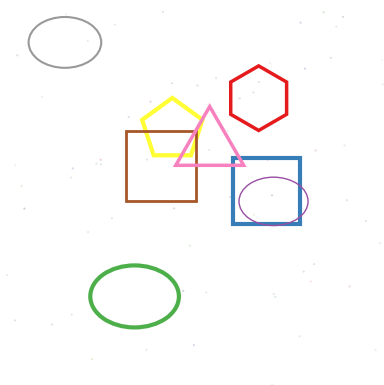[{"shape": "hexagon", "thickness": 2.5, "radius": 0.42, "center": [0.672, 0.745]}, {"shape": "square", "thickness": 3, "radius": 0.43, "center": [0.692, 0.504]}, {"shape": "oval", "thickness": 3, "radius": 0.58, "center": [0.35, 0.23]}, {"shape": "oval", "thickness": 1, "radius": 0.45, "center": [0.71, 0.477]}, {"shape": "pentagon", "thickness": 3, "radius": 0.41, "center": [0.448, 0.663]}, {"shape": "square", "thickness": 2, "radius": 0.45, "center": [0.419, 0.57]}, {"shape": "triangle", "thickness": 2.5, "radius": 0.51, "center": [0.545, 0.622]}, {"shape": "oval", "thickness": 1.5, "radius": 0.47, "center": [0.169, 0.89]}]